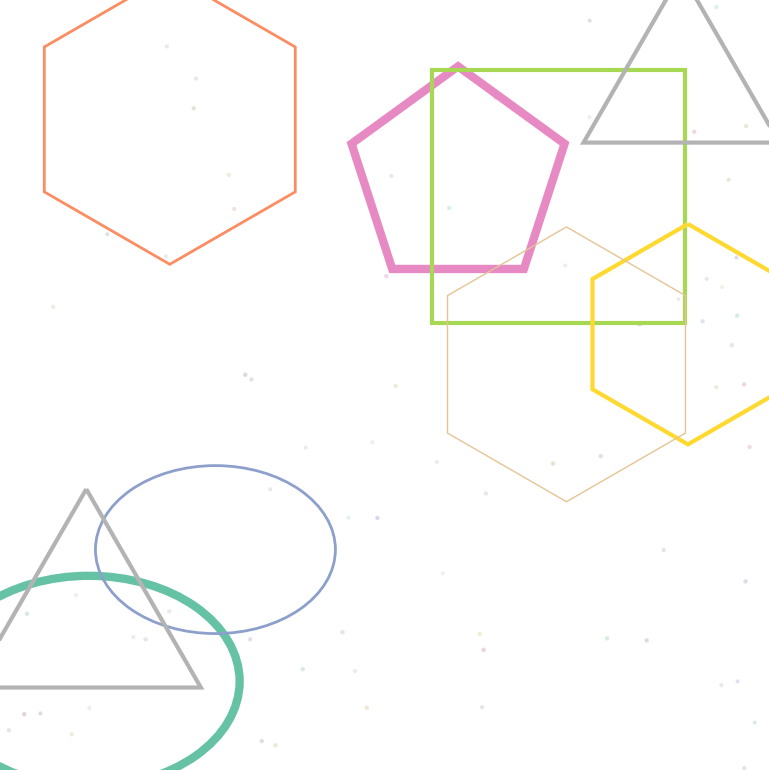[{"shape": "oval", "thickness": 3, "radius": 0.98, "center": [0.115, 0.115]}, {"shape": "hexagon", "thickness": 1, "radius": 0.94, "center": [0.22, 0.845]}, {"shape": "oval", "thickness": 1, "radius": 0.78, "center": [0.28, 0.286]}, {"shape": "pentagon", "thickness": 3, "radius": 0.73, "center": [0.595, 0.768]}, {"shape": "square", "thickness": 1.5, "radius": 0.82, "center": [0.725, 0.745]}, {"shape": "hexagon", "thickness": 1.5, "radius": 0.72, "center": [0.893, 0.566]}, {"shape": "hexagon", "thickness": 0.5, "radius": 0.89, "center": [0.736, 0.527]}, {"shape": "triangle", "thickness": 1.5, "radius": 0.86, "center": [0.112, 0.193]}, {"shape": "triangle", "thickness": 1.5, "radius": 0.73, "center": [0.885, 0.888]}]